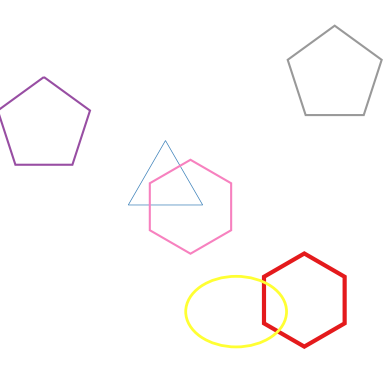[{"shape": "hexagon", "thickness": 3, "radius": 0.6, "center": [0.79, 0.221]}, {"shape": "triangle", "thickness": 0.5, "radius": 0.56, "center": [0.43, 0.523]}, {"shape": "pentagon", "thickness": 1.5, "radius": 0.63, "center": [0.114, 0.674]}, {"shape": "oval", "thickness": 2, "radius": 0.65, "center": [0.613, 0.191]}, {"shape": "hexagon", "thickness": 1.5, "radius": 0.61, "center": [0.495, 0.463]}, {"shape": "pentagon", "thickness": 1.5, "radius": 0.64, "center": [0.869, 0.805]}]